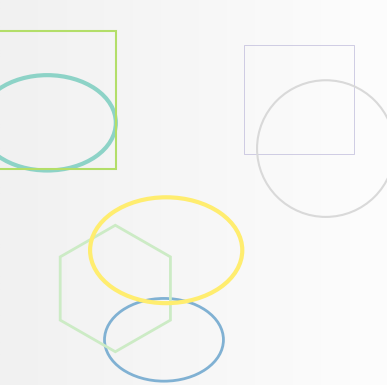[{"shape": "oval", "thickness": 3, "radius": 0.88, "center": [0.122, 0.681]}, {"shape": "square", "thickness": 0.5, "radius": 0.71, "center": [0.771, 0.742]}, {"shape": "oval", "thickness": 2, "radius": 0.77, "center": [0.423, 0.117]}, {"shape": "square", "thickness": 1.5, "radius": 0.9, "center": [0.119, 0.74]}, {"shape": "circle", "thickness": 1.5, "radius": 0.89, "center": [0.841, 0.614]}, {"shape": "hexagon", "thickness": 2, "radius": 0.82, "center": [0.298, 0.251]}, {"shape": "oval", "thickness": 3, "radius": 0.98, "center": [0.429, 0.35]}]